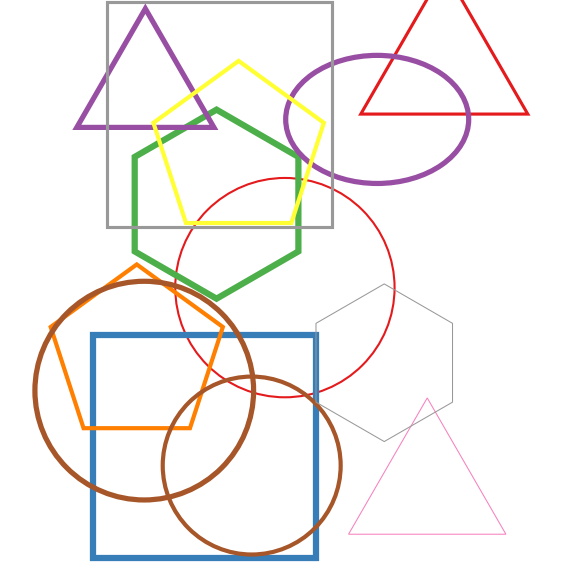[{"shape": "circle", "thickness": 1, "radius": 0.95, "center": [0.493, 0.501]}, {"shape": "triangle", "thickness": 1.5, "radius": 0.83, "center": [0.769, 0.885]}, {"shape": "square", "thickness": 3, "radius": 0.97, "center": [0.354, 0.226]}, {"shape": "hexagon", "thickness": 3, "radius": 0.82, "center": [0.375, 0.646]}, {"shape": "triangle", "thickness": 2.5, "radius": 0.69, "center": [0.252, 0.847]}, {"shape": "oval", "thickness": 2.5, "radius": 0.79, "center": [0.653, 0.792]}, {"shape": "pentagon", "thickness": 2, "radius": 0.78, "center": [0.237, 0.384]}, {"shape": "pentagon", "thickness": 2, "radius": 0.78, "center": [0.413, 0.739]}, {"shape": "circle", "thickness": 2.5, "radius": 0.95, "center": [0.25, 0.323]}, {"shape": "circle", "thickness": 2, "radius": 0.77, "center": [0.436, 0.193]}, {"shape": "triangle", "thickness": 0.5, "radius": 0.79, "center": [0.74, 0.153]}, {"shape": "hexagon", "thickness": 0.5, "radius": 0.68, "center": [0.665, 0.371]}, {"shape": "square", "thickness": 1.5, "radius": 0.97, "center": [0.38, 0.801]}]